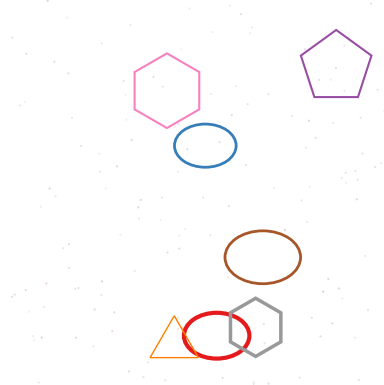[{"shape": "oval", "thickness": 3, "radius": 0.42, "center": [0.563, 0.128]}, {"shape": "oval", "thickness": 2, "radius": 0.4, "center": [0.533, 0.622]}, {"shape": "pentagon", "thickness": 1.5, "radius": 0.48, "center": [0.873, 0.826]}, {"shape": "triangle", "thickness": 1, "radius": 0.36, "center": [0.453, 0.107]}, {"shape": "oval", "thickness": 2, "radius": 0.49, "center": [0.683, 0.332]}, {"shape": "hexagon", "thickness": 1.5, "radius": 0.48, "center": [0.434, 0.764]}, {"shape": "hexagon", "thickness": 2.5, "radius": 0.38, "center": [0.664, 0.15]}]